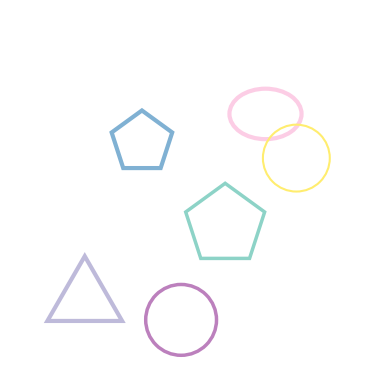[{"shape": "pentagon", "thickness": 2.5, "radius": 0.54, "center": [0.585, 0.416]}, {"shape": "triangle", "thickness": 3, "radius": 0.56, "center": [0.22, 0.222]}, {"shape": "pentagon", "thickness": 3, "radius": 0.41, "center": [0.369, 0.63]}, {"shape": "oval", "thickness": 3, "radius": 0.47, "center": [0.69, 0.704]}, {"shape": "circle", "thickness": 2.5, "radius": 0.46, "center": [0.47, 0.169]}, {"shape": "circle", "thickness": 1.5, "radius": 0.43, "center": [0.77, 0.589]}]